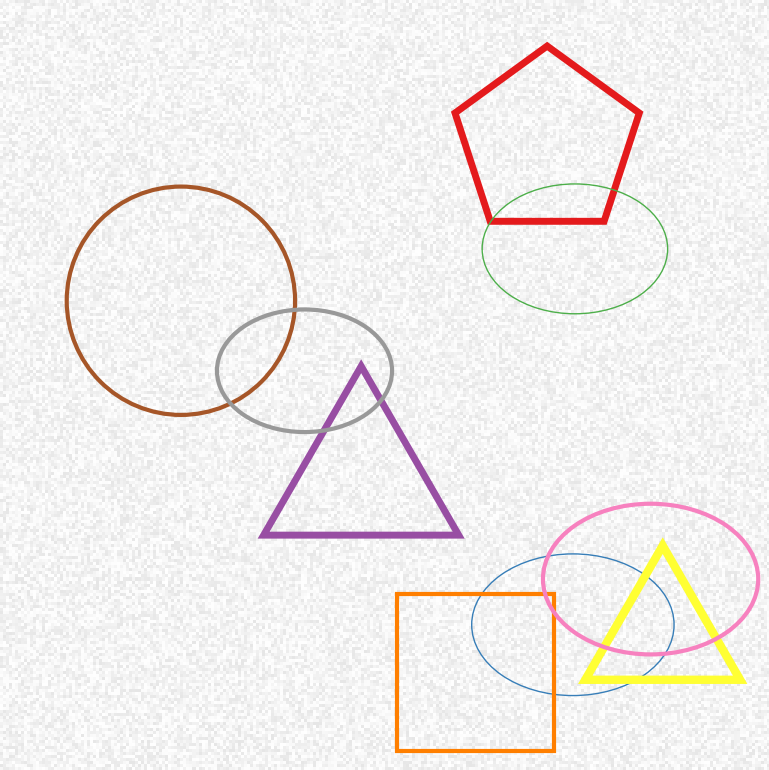[{"shape": "pentagon", "thickness": 2.5, "radius": 0.63, "center": [0.711, 0.814]}, {"shape": "oval", "thickness": 0.5, "radius": 0.66, "center": [0.744, 0.189]}, {"shape": "oval", "thickness": 0.5, "radius": 0.6, "center": [0.747, 0.677]}, {"shape": "triangle", "thickness": 2.5, "radius": 0.73, "center": [0.469, 0.378]}, {"shape": "square", "thickness": 1.5, "radius": 0.51, "center": [0.617, 0.127]}, {"shape": "triangle", "thickness": 3, "radius": 0.58, "center": [0.861, 0.175]}, {"shape": "circle", "thickness": 1.5, "radius": 0.74, "center": [0.235, 0.609]}, {"shape": "oval", "thickness": 1.5, "radius": 0.7, "center": [0.845, 0.248]}, {"shape": "oval", "thickness": 1.5, "radius": 0.57, "center": [0.395, 0.518]}]